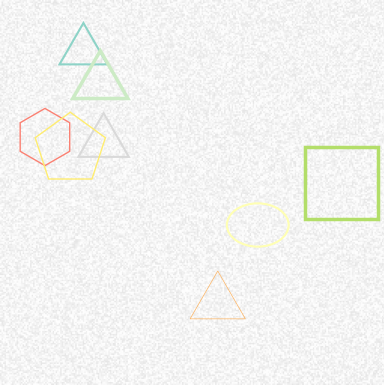[{"shape": "triangle", "thickness": 1.5, "radius": 0.36, "center": [0.217, 0.869]}, {"shape": "oval", "thickness": 1.5, "radius": 0.4, "center": [0.669, 0.416]}, {"shape": "hexagon", "thickness": 1, "radius": 0.37, "center": [0.117, 0.644]}, {"shape": "triangle", "thickness": 0.5, "radius": 0.41, "center": [0.566, 0.213]}, {"shape": "square", "thickness": 2.5, "radius": 0.47, "center": [0.887, 0.524]}, {"shape": "triangle", "thickness": 1.5, "radius": 0.38, "center": [0.269, 0.63]}, {"shape": "triangle", "thickness": 2.5, "radius": 0.41, "center": [0.261, 0.785]}, {"shape": "pentagon", "thickness": 1, "radius": 0.48, "center": [0.183, 0.613]}]